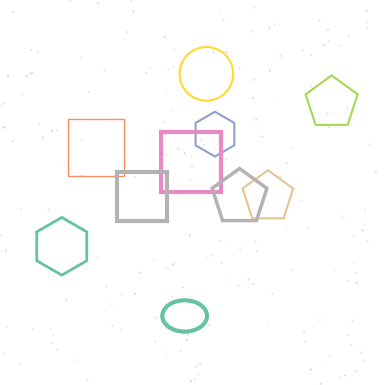[{"shape": "oval", "thickness": 3, "radius": 0.29, "center": [0.48, 0.179]}, {"shape": "hexagon", "thickness": 2, "radius": 0.37, "center": [0.16, 0.36]}, {"shape": "square", "thickness": 1, "radius": 0.37, "center": [0.25, 0.616]}, {"shape": "hexagon", "thickness": 1.5, "radius": 0.29, "center": [0.558, 0.652]}, {"shape": "square", "thickness": 3, "radius": 0.39, "center": [0.496, 0.579]}, {"shape": "pentagon", "thickness": 1.5, "radius": 0.35, "center": [0.861, 0.733]}, {"shape": "circle", "thickness": 1.5, "radius": 0.35, "center": [0.536, 0.808]}, {"shape": "pentagon", "thickness": 1.5, "radius": 0.35, "center": [0.696, 0.489]}, {"shape": "square", "thickness": 3, "radius": 0.32, "center": [0.369, 0.489]}, {"shape": "pentagon", "thickness": 2.5, "radius": 0.37, "center": [0.622, 0.488]}]